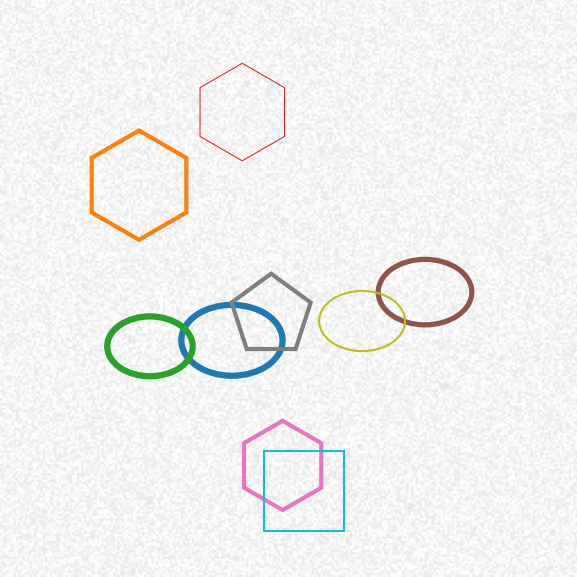[{"shape": "oval", "thickness": 3, "radius": 0.44, "center": [0.402, 0.41]}, {"shape": "hexagon", "thickness": 2, "radius": 0.47, "center": [0.241, 0.679]}, {"shape": "oval", "thickness": 3, "radius": 0.37, "center": [0.26, 0.399]}, {"shape": "hexagon", "thickness": 0.5, "radius": 0.42, "center": [0.42, 0.805]}, {"shape": "oval", "thickness": 2.5, "radius": 0.41, "center": [0.736, 0.493]}, {"shape": "hexagon", "thickness": 2, "radius": 0.39, "center": [0.489, 0.193]}, {"shape": "pentagon", "thickness": 2, "radius": 0.36, "center": [0.469, 0.453]}, {"shape": "oval", "thickness": 1, "radius": 0.37, "center": [0.627, 0.443]}, {"shape": "square", "thickness": 1, "radius": 0.35, "center": [0.526, 0.148]}]